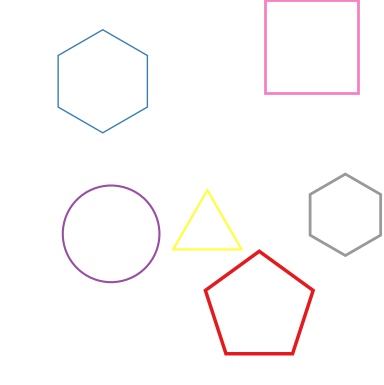[{"shape": "pentagon", "thickness": 2.5, "radius": 0.74, "center": [0.673, 0.2]}, {"shape": "hexagon", "thickness": 1, "radius": 0.67, "center": [0.267, 0.789]}, {"shape": "circle", "thickness": 1.5, "radius": 0.63, "center": [0.289, 0.393]}, {"shape": "triangle", "thickness": 1.5, "radius": 0.51, "center": [0.539, 0.403]}, {"shape": "square", "thickness": 2, "radius": 0.61, "center": [0.809, 0.879]}, {"shape": "hexagon", "thickness": 2, "radius": 0.53, "center": [0.897, 0.442]}]